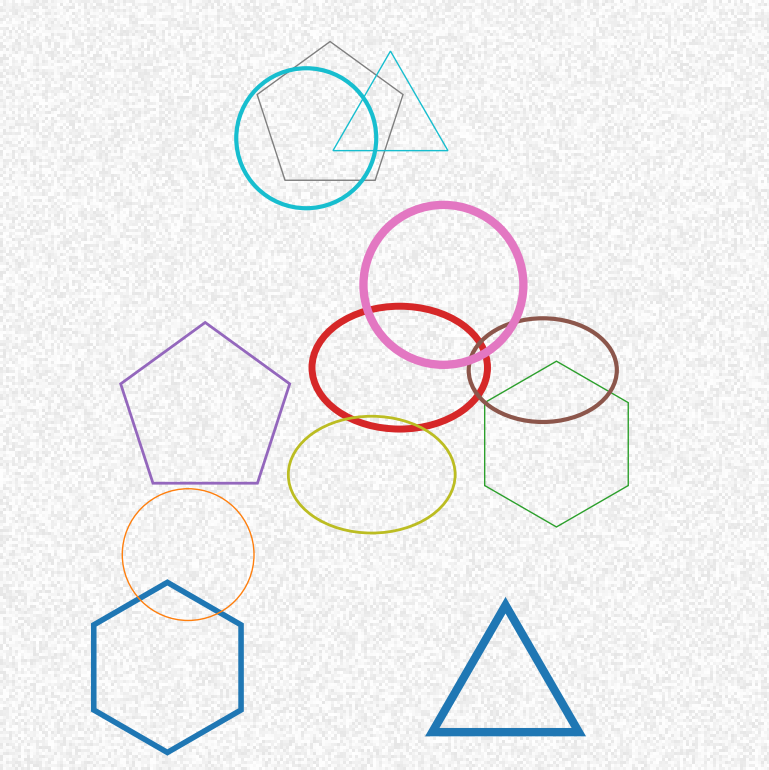[{"shape": "triangle", "thickness": 3, "radius": 0.55, "center": [0.657, 0.104]}, {"shape": "hexagon", "thickness": 2, "radius": 0.55, "center": [0.217, 0.133]}, {"shape": "circle", "thickness": 0.5, "radius": 0.43, "center": [0.244, 0.28]}, {"shape": "hexagon", "thickness": 0.5, "radius": 0.54, "center": [0.723, 0.423]}, {"shape": "oval", "thickness": 2.5, "radius": 0.57, "center": [0.519, 0.523]}, {"shape": "pentagon", "thickness": 1, "radius": 0.58, "center": [0.266, 0.466]}, {"shape": "oval", "thickness": 1.5, "radius": 0.48, "center": [0.705, 0.519]}, {"shape": "circle", "thickness": 3, "radius": 0.52, "center": [0.576, 0.63]}, {"shape": "pentagon", "thickness": 0.5, "radius": 0.5, "center": [0.429, 0.846]}, {"shape": "oval", "thickness": 1, "radius": 0.54, "center": [0.483, 0.384]}, {"shape": "triangle", "thickness": 0.5, "radius": 0.43, "center": [0.507, 0.847]}, {"shape": "circle", "thickness": 1.5, "radius": 0.45, "center": [0.398, 0.82]}]